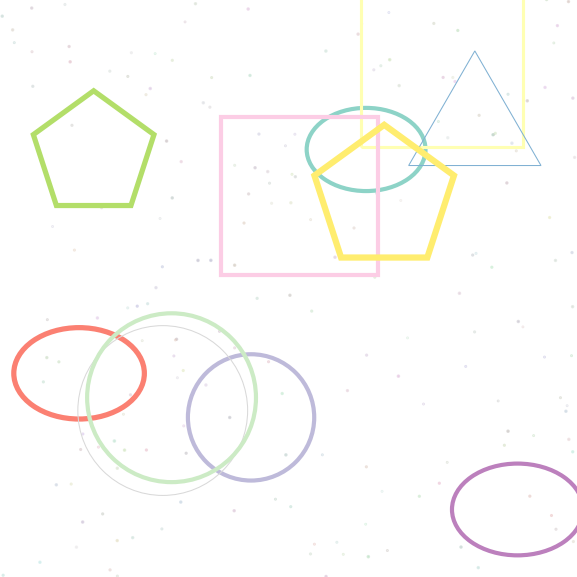[{"shape": "oval", "thickness": 2, "radius": 0.51, "center": [0.634, 0.74]}, {"shape": "square", "thickness": 1.5, "radius": 0.7, "center": [0.765, 0.885]}, {"shape": "circle", "thickness": 2, "radius": 0.55, "center": [0.435, 0.276]}, {"shape": "oval", "thickness": 2.5, "radius": 0.57, "center": [0.137, 0.353]}, {"shape": "triangle", "thickness": 0.5, "radius": 0.66, "center": [0.822, 0.779]}, {"shape": "pentagon", "thickness": 2.5, "radius": 0.55, "center": [0.162, 0.732]}, {"shape": "square", "thickness": 2, "radius": 0.68, "center": [0.519, 0.66]}, {"shape": "circle", "thickness": 0.5, "radius": 0.74, "center": [0.282, 0.288]}, {"shape": "oval", "thickness": 2, "radius": 0.57, "center": [0.896, 0.117]}, {"shape": "circle", "thickness": 2, "radius": 0.73, "center": [0.297, 0.31]}, {"shape": "pentagon", "thickness": 3, "radius": 0.64, "center": [0.665, 0.656]}]